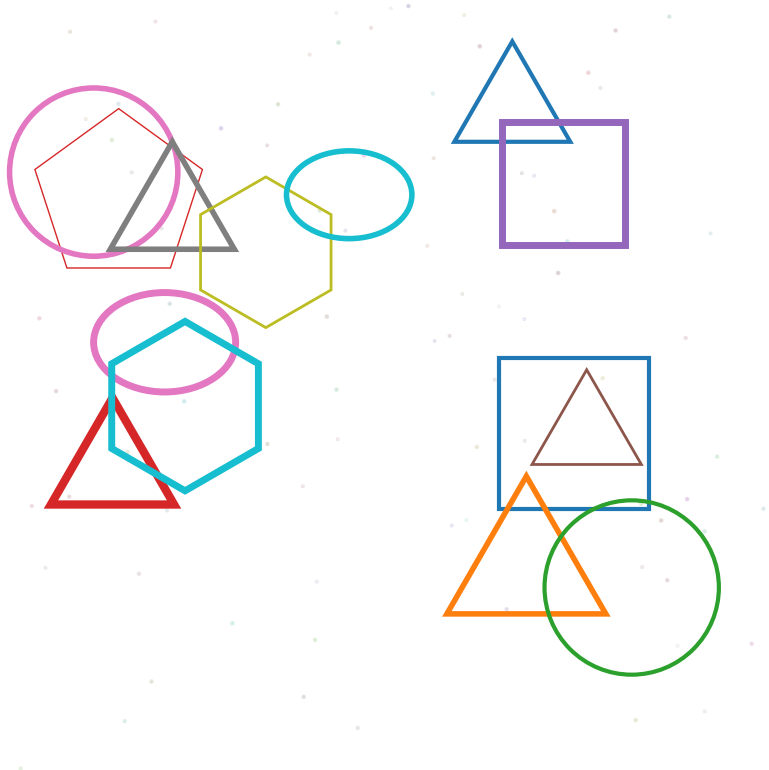[{"shape": "square", "thickness": 1.5, "radius": 0.49, "center": [0.745, 0.437]}, {"shape": "triangle", "thickness": 1.5, "radius": 0.43, "center": [0.665, 0.859]}, {"shape": "triangle", "thickness": 2, "radius": 0.6, "center": [0.684, 0.262]}, {"shape": "circle", "thickness": 1.5, "radius": 0.57, "center": [0.82, 0.237]}, {"shape": "triangle", "thickness": 3, "radius": 0.46, "center": [0.146, 0.391]}, {"shape": "pentagon", "thickness": 0.5, "radius": 0.57, "center": [0.154, 0.745]}, {"shape": "square", "thickness": 2.5, "radius": 0.4, "center": [0.732, 0.762]}, {"shape": "triangle", "thickness": 1, "radius": 0.41, "center": [0.762, 0.438]}, {"shape": "oval", "thickness": 2.5, "radius": 0.46, "center": [0.214, 0.555]}, {"shape": "circle", "thickness": 2, "radius": 0.55, "center": [0.122, 0.776]}, {"shape": "triangle", "thickness": 2, "radius": 0.47, "center": [0.224, 0.723]}, {"shape": "hexagon", "thickness": 1, "radius": 0.49, "center": [0.345, 0.672]}, {"shape": "oval", "thickness": 2, "radius": 0.41, "center": [0.453, 0.747]}, {"shape": "hexagon", "thickness": 2.5, "radius": 0.55, "center": [0.24, 0.473]}]